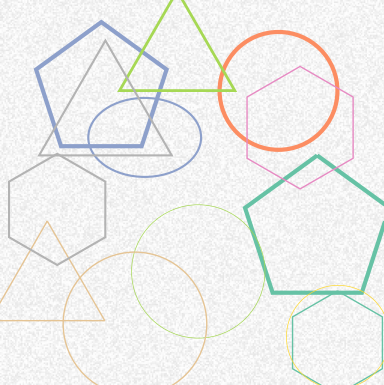[{"shape": "pentagon", "thickness": 3, "radius": 0.99, "center": [0.824, 0.399]}, {"shape": "hexagon", "thickness": 1, "radius": 0.67, "center": [0.877, 0.11]}, {"shape": "circle", "thickness": 3, "radius": 0.77, "center": [0.723, 0.764]}, {"shape": "pentagon", "thickness": 3, "radius": 0.89, "center": [0.263, 0.764]}, {"shape": "oval", "thickness": 1.5, "radius": 0.73, "center": [0.376, 0.643]}, {"shape": "hexagon", "thickness": 1, "radius": 0.8, "center": [0.779, 0.668]}, {"shape": "circle", "thickness": 0.5, "radius": 0.87, "center": [0.515, 0.295]}, {"shape": "triangle", "thickness": 2, "radius": 0.86, "center": [0.46, 0.851]}, {"shape": "circle", "thickness": 0.5, "radius": 0.67, "center": [0.878, 0.125]}, {"shape": "triangle", "thickness": 1, "radius": 0.86, "center": [0.123, 0.253]}, {"shape": "circle", "thickness": 1, "radius": 0.93, "center": [0.351, 0.159]}, {"shape": "hexagon", "thickness": 1.5, "radius": 0.72, "center": [0.149, 0.456]}, {"shape": "triangle", "thickness": 1.5, "radius": 0.99, "center": [0.274, 0.696]}]